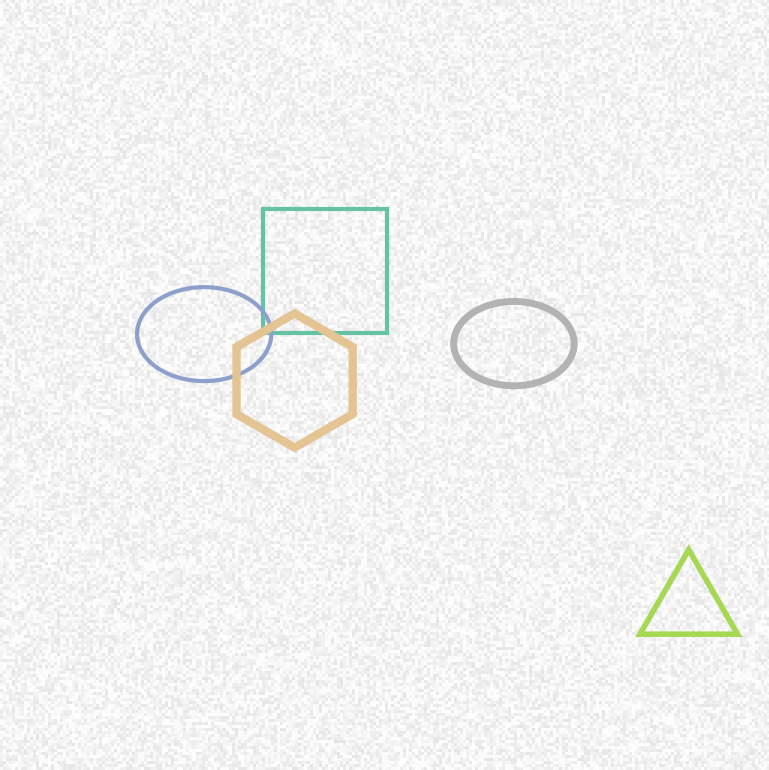[{"shape": "square", "thickness": 1.5, "radius": 0.4, "center": [0.422, 0.648]}, {"shape": "oval", "thickness": 1.5, "radius": 0.44, "center": [0.265, 0.566]}, {"shape": "triangle", "thickness": 2, "radius": 0.37, "center": [0.894, 0.213]}, {"shape": "hexagon", "thickness": 3, "radius": 0.44, "center": [0.383, 0.506]}, {"shape": "oval", "thickness": 2.5, "radius": 0.39, "center": [0.667, 0.554]}]